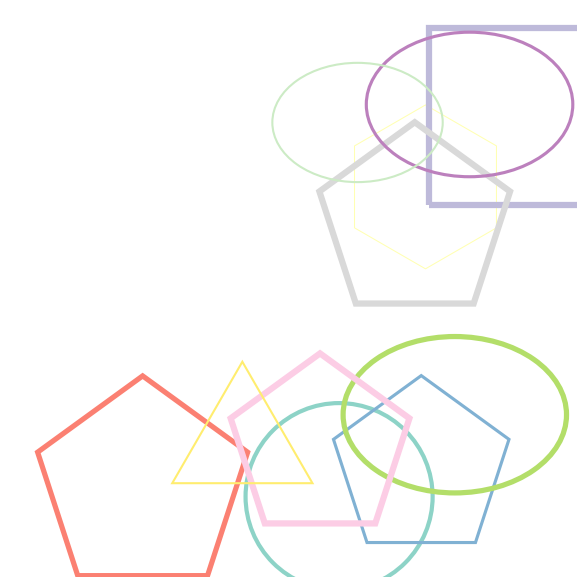[{"shape": "circle", "thickness": 2, "radius": 0.81, "center": [0.587, 0.139]}, {"shape": "hexagon", "thickness": 0.5, "radius": 0.71, "center": [0.737, 0.676]}, {"shape": "square", "thickness": 3, "radius": 0.76, "center": [0.896, 0.797]}, {"shape": "pentagon", "thickness": 2.5, "radius": 0.96, "center": [0.247, 0.157]}, {"shape": "pentagon", "thickness": 1.5, "radius": 0.8, "center": [0.729, 0.189]}, {"shape": "oval", "thickness": 2.5, "radius": 0.97, "center": [0.788, 0.281]}, {"shape": "pentagon", "thickness": 3, "radius": 0.81, "center": [0.554, 0.224]}, {"shape": "pentagon", "thickness": 3, "radius": 0.87, "center": [0.718, 0.614]}, {"shape": "oval", "thickness": 1.5, "radius": 0.89, "center": [0.813, 0.818]}, {"shape": "oval", "thickness": 1, "radius": 0.74, "center": [0.619, 0.787]}, {"shape": "triangle", "thickness": 1, "radius": 0.7, "center": [0.42, 0.233]}]